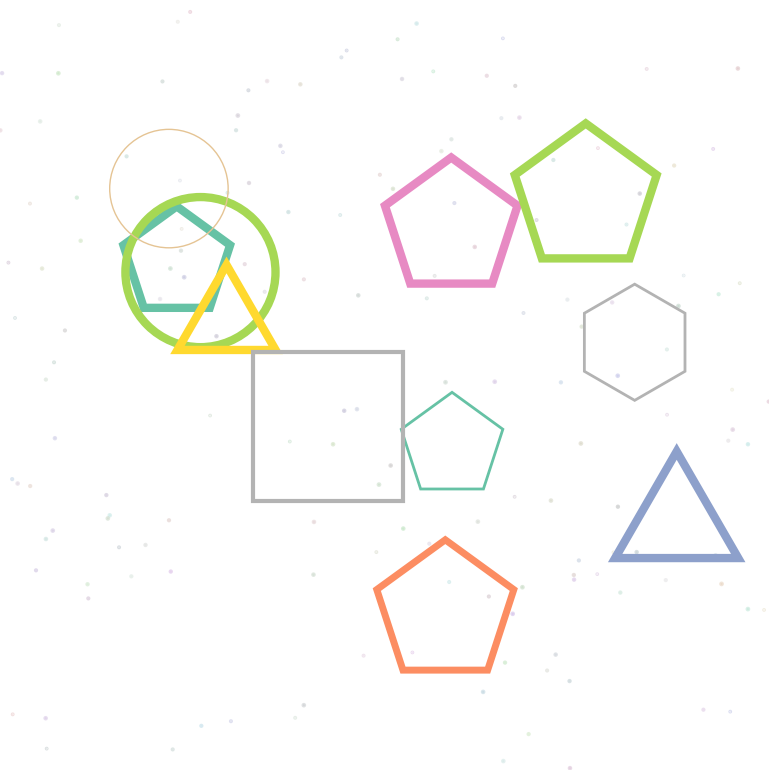[{"shape": "pentagon", "thickness": 1, "radius": 0.35, "center": [0.587, 0.421]}, {"shape": "pentagon", "thickness": 3, "radius": 0.36, "center": [0.23, 0.659]}, {"shape": "pentagon", "thickness": 2.5, "radius": 0.47, "center": [0.578, 0.205]}, {"shape": "triangle", "thickness": 3, "radius": 0.46, "center": [0.879, 0.321]}, {"shape": "pentagon", "thickness": 3, "radius": 0.45, "center": [0.586, 0.705]}, {"shape": "pentagon", "thickness": 3, "radius": 0.48, "center": [0.761, 0.743]}, {"shape": "circle", "thickness": 3, "radius": 0.49, "center": [0.26, 0.647]}, {"shape": "triangle", "thickness": 3, "radius": 0.37, "center": [0.294, 0.582]}, {"shape": "circle", "thickness": 0.5, "radius": 0.38, "center": [0.219, 0.755]}, {"shape": "square", "thickness": 1.5, "radius": 0.49, "center": [0.426, 0.446]}, {"shape": "hexagon", "thickness": 1, "radius": 0.38, "center": [0.824, 0.555]}]